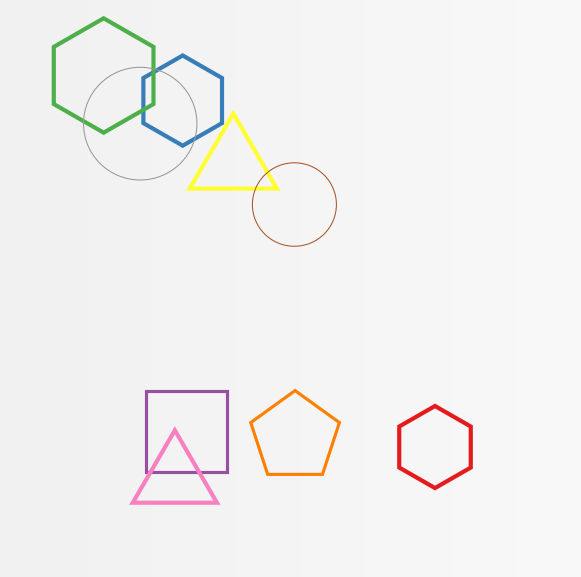[{"shape": "hexagon", "thickness": 2, "radius": 0.36, "center": [0.748, 0.225]}, {"shape": "hexagon", "thickness": 2, "radius": 0.39, "center": [0.314, 0.825]}, {"shape": "hexagon", "thickness": 2, "radius": 0.5, "center": [0.178, 0.868]}, {"shape": "square", "thickness": 1.5, "radius": 0.35, "center": [0.321, 0.252]}, {"shape": "pentagon", "thickness": 1.5, "radius": 0.4, "center": [0.508, 0.243]}, {"shape": "triangle", "thickness": 2, "radius": 0.43, "center": [0.401, 0.716]}, {"shape": "circle", "thickness": 0.5, "radius": 0.36, "center": [0.506, 0.645]}, {"shape": "triangle", "thickness": 2, "radius": 0.42, "center": [0.301, 0.17]}, {"shape": "circle", "thickness": 0.5, "radius": 0.49, "center": [0.241, 0.785]}]